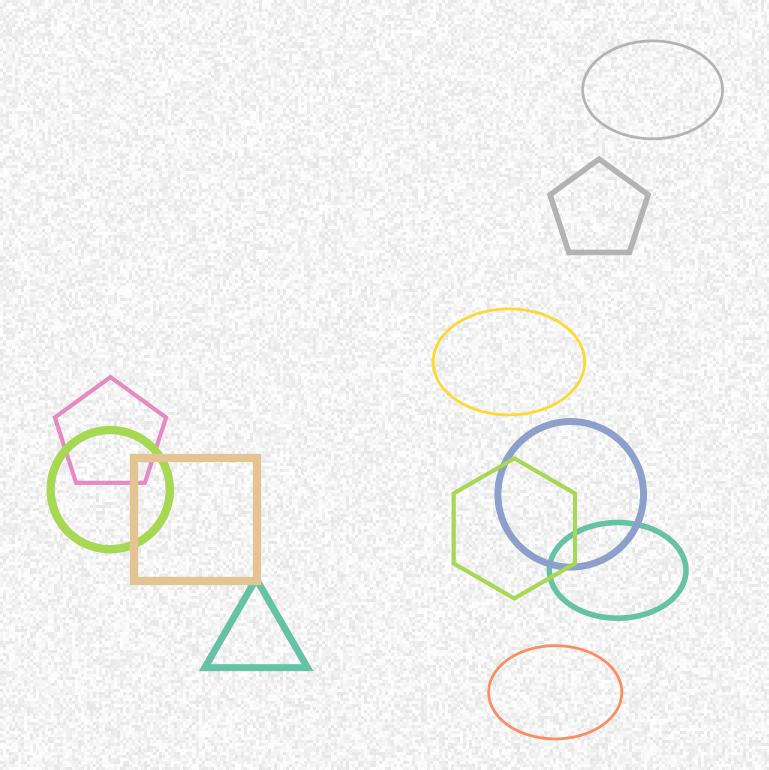[{"shape": "oval", "thickness": 2, "radius": 0.44, "center": [0.802, 0.259]}, {"shape": "triangle", "thickness": 2.5, "radius": 0.39, "center": [0.333, 0.171]}, {"shape": "oval", "thickness": 1, "radius": 0.43, "center": [0.721, 0.101]}, {"shape": "circle", "thickness": 2.5, "radius": 0.47, "center": [0.741, 0.358]}, {"shape": "pentagon", "thickness": 1.5, "radius": 0.38, "center": [0.143, 0.434]}, {"shape": "hexagon", "thickness": 1.5, "radius": 0.45, "center": [0.668, 0.314]}, {"shape": "circle", "thickness": 3, "radius": 0.39, "center": [0.143, 0.364]}, {"shape": "oval", "thickness": 1, "radius": 0.49, "center": [0.661, 0.53]}, {"shape": "square", "thickness": 3, "radius": 0.4, "center": [0.254, 0.326]}, {"shape": "pentagon", "thickness": 2, "radius": 0.34, "center": [0.778, 0.726]}, {"shape": "oval", "thickness": 1, "radius": 0.45, "center": [0.848, 0.883]}]